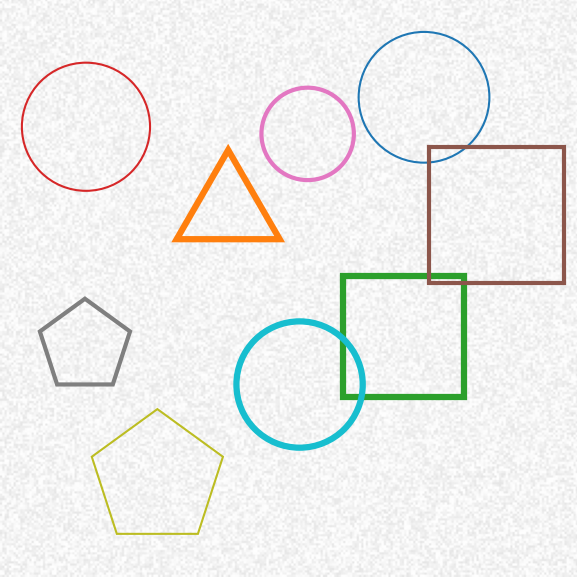[{"shape": "circle", "thickness": 1, "radius": 0.57, "center": [0.734, 0.831]}, {"shape": "triangle", "thickness": 3, "radius": 0.51, "center": [0.395, 0.636]}, {"shape": "square", "thickness": 3, "radius": 0.52, "center": [0.698, 0.417]}, {"shape": "circle", "thickness": 1, "radius": 0.55, "center": [0.149, 0.78]}, {"shape": "square", "thickness": 2, "radius": 0.59, "center": [0.859, 0.627]}, {"shape": "circle", "thickness": 2, "radius": 0.4, "center": [0.533, 0.767]}, {"shape": "pentagon", "thickness": 2, "radius": 0.41, "center": [0.147, 0.4]}, {"shape": "pentagon", "thickness": 1, "radius": 0.6, "center": [0.272, 0.171]}, {"shape": "circle", "thickness": 3, "radius": 0.55, "center": [0.519, 0.333]}]